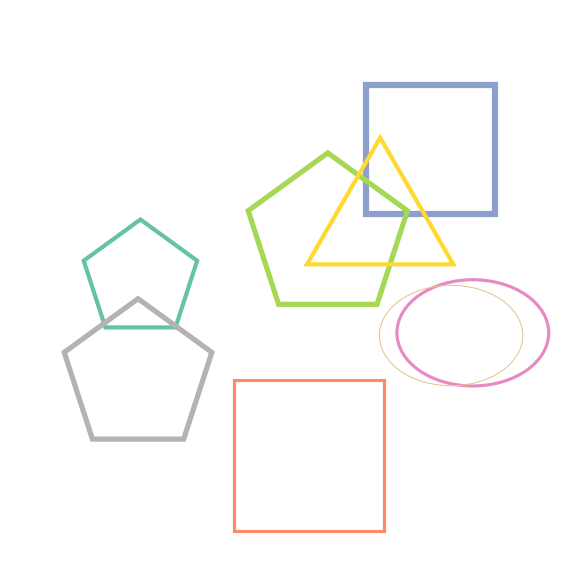[{"shape": "pentagon", "thickness": 2, "radius": 0.52, "center": [0.243, 0.516]}, {"shape": "square", "thickness": 1.5, "radius": 0.65, "center": [0.535, 0.21]}, {"shape": "square", "thickness": 3, "radius": 0.56, "center": [0.746, 0.74]}, {"shape": "oval", "thickness": 1.5, "radius": 0.66, "center": [0.819, 0.423]}, {"shape": "pentagon", "thickness": 2.5, "radius": 0.72, "center": [0.568, 0.589]}, {"shape": "triangle", "thickness": 2, "radius": 0.73, "center": [0.658, 0.615]}, {"shape": "oval", "thickness": 0.5, "radius": 0.62, "center": [0.781, 0.418]}, {"shape": "pentagon", "thickness": 2.5, "radius": 0.67, "center": [0.239, 0.347]}]